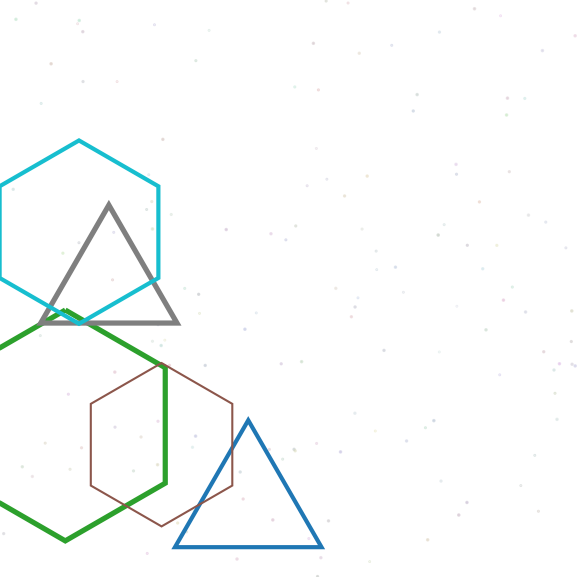[{"shape": "triangle", "thickness": 2, "radius": 0.73, "center": [0.43, 0.125]}, {"shape": "hexagon", "thickness": 2.5, "radius": 1.0, "center": [0.113, 0.262]}, {"shape": "hexagon", "thickness": 1, "radius": 0.71, "center": [0.28, 0.229]}, {"shape": "triangle", "thickness": 2.5, "radius": 0.68, "center": [0.189, 0.508]}, {"shape": "hexagon", "thickness": 2, "radius": 0.79, "center": [0.137, 0.597]}]